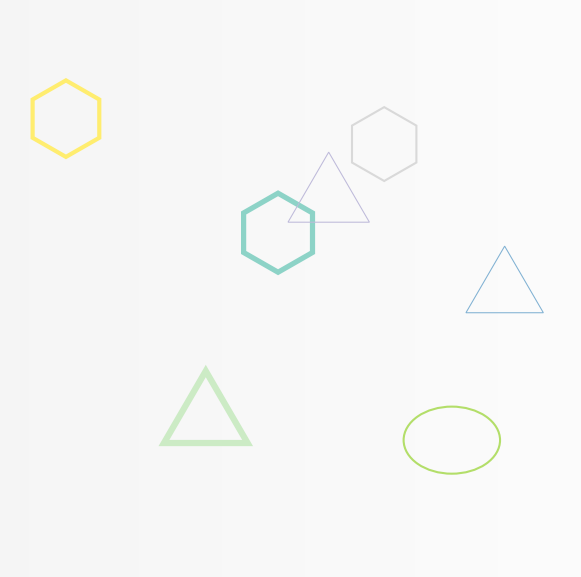[{"shape": "hexagon", "thickness": 2.5, "radius": 0.34, "center": [0.478, 0.596]}, {"shape": "triangle", "thickness": 0.5, "radius": 0.4, "center": [0.566, 0.655]}, {"shape": "triangle", "thickness": 0.5, "radius": 0.38, "center": [0.868, 0.496]}, {"shape": "oval", "thickness": 1, "radius": 0.41, "center": [0.777, 0.237]}, {"shape": "hexagon", "thickness": 1, "radius": 0.32, "center": [0.661, 0.75]}, {"shape": "triangle", "thickness": 3, "radius": 0.42, "center": [0.354, 0.274]}, {"shape": "hexagon", "thickness": 2, "radius": 0.33, "center": [0.113, 0.794]}]